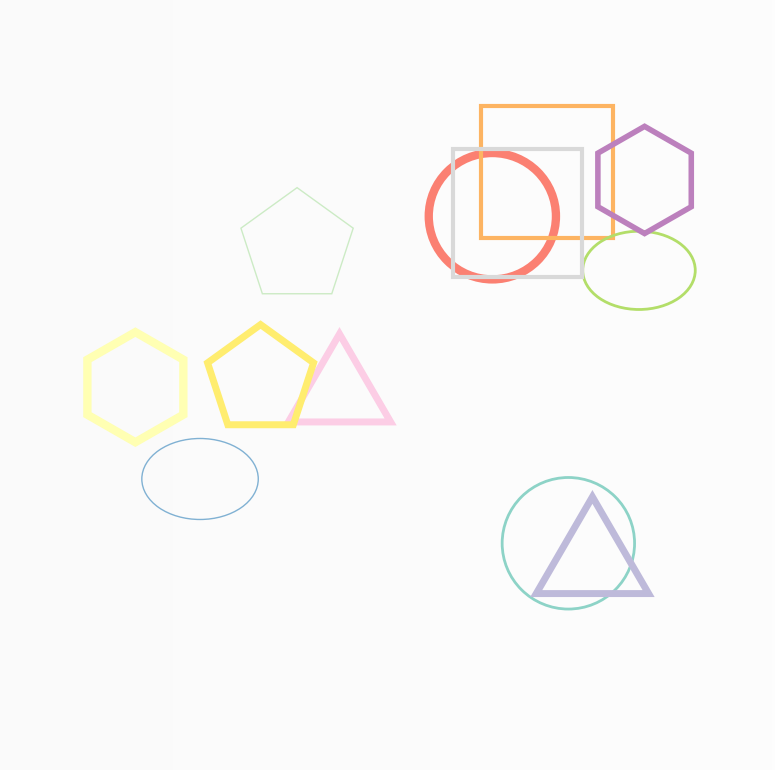[{"shape": "circle", "thickness": 1, "radius": 0.43, "center": [0.733, 0.294]}, {"shape": "hexagon", "thickness": 3, "radius": 0.36, "center": [0.175, 0.497]}, {"shape": "triangle", "thickness": 2.5, "radius": 0.42, "center": [0.764, 0.271]}, {"shape": "circle", "thickness": 3, "radius": 0.41, "center": [0.635, 0.719]}, {"shape": "oval", "thickness": 0.5, "radius": 0.38, "center": [0.258, 0.378]}, {"shape": "square", "thickness": 1.5, "radius": 0.43, "center": [0.706, 0.777]}, {"shape": "oval", "thickness": 1, "radius": 0.36, "center": [0.825, 0.649]}, {"shape": "triangle", "thickness": 2.5, "radius": 0.38, "center": [0.438, 0.49]}, {"shape": "square", "thickness": 1.5, "radius": 0.42, "center": [0.667, 0.723]}, {"shape": "hexagon", "thickness": 2, "radius": 0.35, "center": [0.832, 0.766]}, {"shape": "pentagon", "thickness": 0.5, "radius": 0.38, "center": [0.383, 0.68]}, {"shape": "pentagon", "thickness": 2.5, "radius": 0.36, "center": [0.336, 0.507]}]